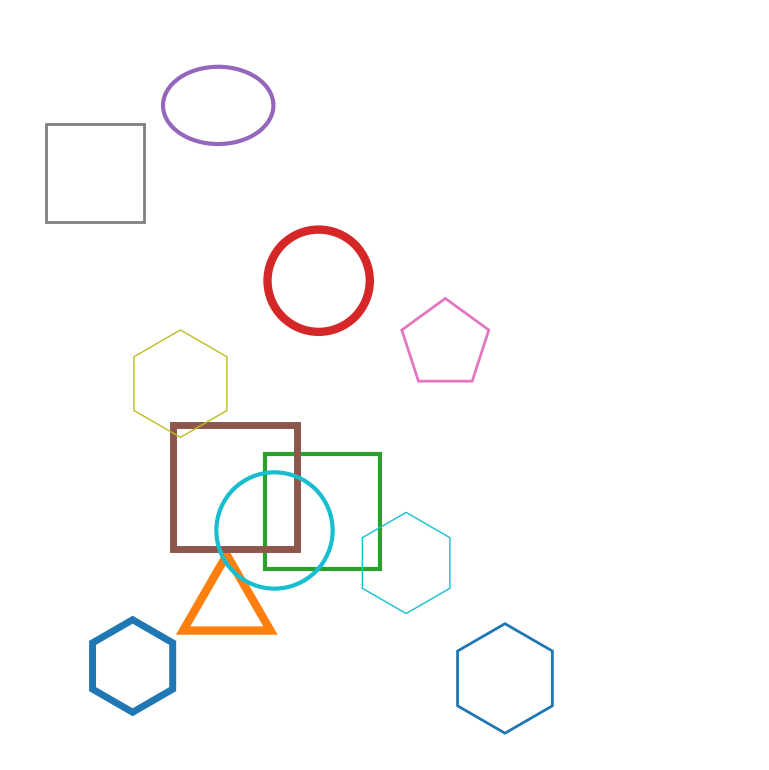[{"shape": "hexagon", "thickness": 2.5, "radius": 0.3, "center": [0.172, 0.135]}, {"shape": "hexagon", "thickness": 1, "radius": 0.36, "center": [0.656, 0.119]}, {"shape": "triangle", "thickness": 3, "radius": 0.33, "center": [0.295, 0.214]}, {"shape": "square", "thickness": 1.5, "radius": 0.37, "center": [0.419, 0.336]}, {"shape": "circle", "thickness": 3, "radius": 0.33, "center": [0.414, 0.635]}, {"shape": "oval", "thickness": 1.5, "radius": 0.36, "center": [0.283, 0.863]}, {"shape": "square", "thickness": 2.5, "radius": 0.4, "center": [0.305, 0.367]}, {"shape": "pentagon", "thickness": 1, "radius": 0.3, "center": [0.578, 0.553]}, {"shape": "square", "thickness": 1, "radius": 0.32, "center": [0.123, 0.775]}, {"shape": "hexagon", "thickness": 0.5, "radius": 0.35, "center": [0.234, 0.502]}, {"shape": "hexagon", "thickness": 0.5, "radius": 0.33, "center": [0.527, 0.269]}, {"shape": "circle", "thickness": 1.5, "radius": 0.38, "center": [0.356, 0.311]}]